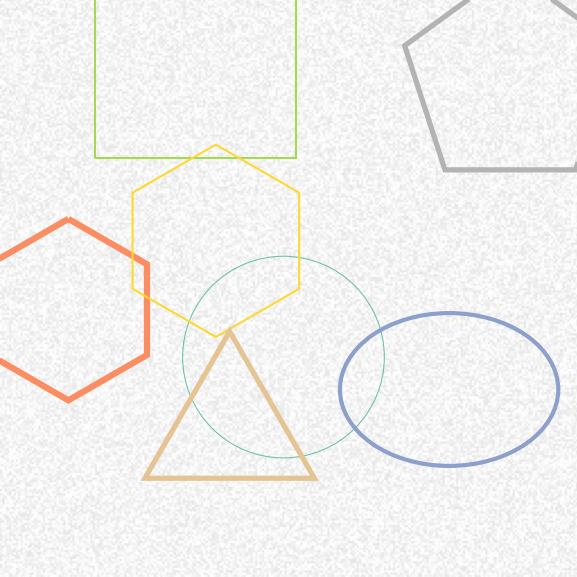[{"shape": "circle", "thickness": 0.5, "radius": 0.87, "center": [0.491, 0.381]}, {"shape": "hexagon", "thickness": 3, "radius": 0.79, "center": [0.118, 0.463]}, {"shape": "oval", "thickness": 2, "radius": 0.95, "center": [0.778, 0.325]}, {"shape": "square", "thickness": 1, "radius": 0.87, "center": [0.339, 0.9]}, {"shape": "hexagon", "thickness": 1, "radius": 0.83, "center": [0.374, 0.582]}, {"shape": "triangle", "thickness": 2.5, "radius": 0.85, "center": [0.398, 0.256]}, {"shape": "pentagon", "thickness": 2.5, "radius": 0.96, "center": [0.883, 0.861]}]